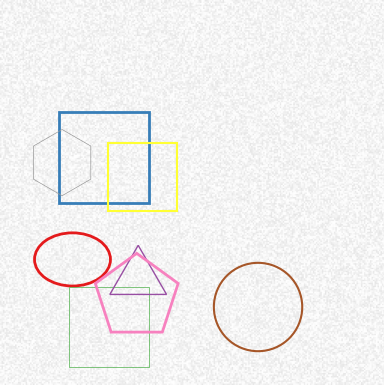[{"shape": "oval", "thickness": 2, "radius": 0.49, "center": [0.188, 0.326]}, {"shape": "square", "thickness": 2, "radius": 0.59, "center": [0.27, 0.591]}, {"shape": "square", "thickness": 0.5, "radius": 0.52, "center": [0.282, 0.151]}, {"shape": "triangle", "thickness": 1, "radius": 0.43, "center": [0.359, 0.278]}, {"shape": "square", "thickness": 1.5, "radius": 0.45, "center": [0.37, 0.54]}, {"shape": "circle", "thickness": 1.5, "radius": 0.57, "center": [0.67, 0.203]}, {"shape": "pentagon", "thickness": 2, "radius": 0.57, "center": [0.355, 0.229]}, {"shape": "hexagon", "thickness": 0.5, "radius": 0.43, "center": [0.161, 0.578]}]